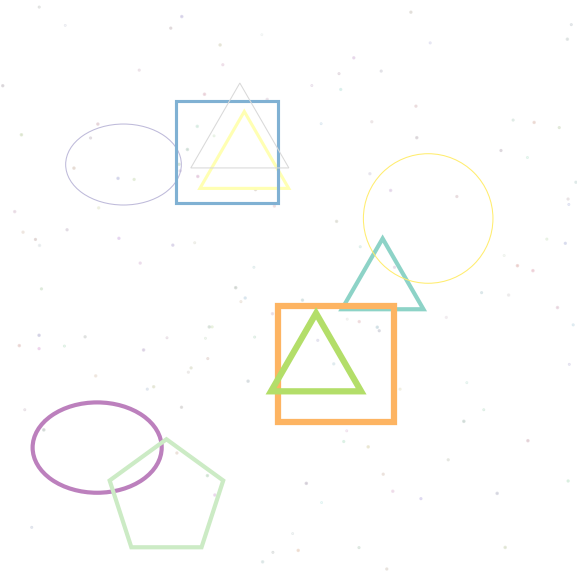[{"shape": "triangle", "thickness": 2, "radius": 0.41, "center": [0.663, 0.504]}, {"shape": "triangle", "thickness": 1.5, "radius": 0.44, "center": [0.423, 0.717]}, {"shape": "oval", "thickness": 0.5, "radius": 0.5, "center": [0.214, 0.714]}, {"shape": "square", "thickness": 1.5, "radius": 0.44, "center": [0.393, 0.736]}, {"shape": "square", "thickness": 3, "radius": 0.5, "center": [0.582, 0.369]}, {"shape": "triangle", "thickness": 3, "radius": 0.45, "center": [0.547, 0.367]}, {"shape": "triangle", "thickness": 0.5, "radius": 0.49, "center": [0.415, 0.757]}, {"shape": "oval", "thickness": 2, "radius": 0.56, "center": [0.168, 0.224]}, {"shape": "pentagon", "thickness": 2, "radius": 0.52, "center": [0.288, 0.135]}, {"shape": "circle", "thickness": 0.5, "radius": 0.56, "center": [0.741, 0.621]}]